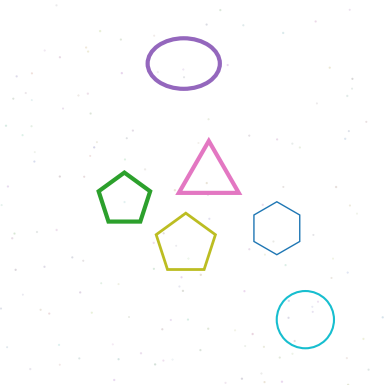[{"shape": "hexagon", "thickness": 1, "radius": 0.34, "center": [0.719, 0.407]}, {"shape": "pentagon", "thickness": 3, "radius": 0.35, "center": [0.323, 0.481]}, {"shape": "oval", "thickness": 3, "radius": 0.47, "center": [0.477, 0.835]}, {"shape": "triangle", "thickness": 3, "radius": 0.45, "center": [0.542, 0.544]}, {"shape": "pentagon", "thickness": 2, "radius": 0.4, "center": [0.483, 0.365]}, {"shape": "circle", "thickness": 1.5, "radius": 0.37, "center": [0.793, 0.17]}]